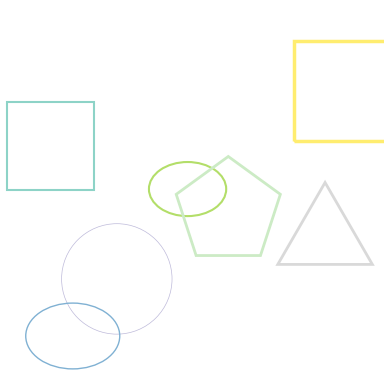[{"shape": "square", "thickness": 1.5, "radius": 0.57, "center": [0.131, 0.62]}, {"shape": "circle", "thickness": 0.5, "radius": 0.72, "center": [0.303, 0.276]}, {"shape": "oval", "thickness": 1, "radius": 0.61, "center": [0.189, 0.127]}, {"shape": "oval", "thickness": 1.5, "radius": 0.5, "center": [0.487, 0.509]}, {"shape": "triangle", "thickness": 2, "radius": 0.71, "center": [0.844, 0.384]}, {"shape": "pentagon", "thickness": 2, "radius": 0.71, "center": [0.593, 0.451]}, {"shape": "square", "thickness": 2.5, "radius": 0.65, "center": [0.893, 0.763]}]